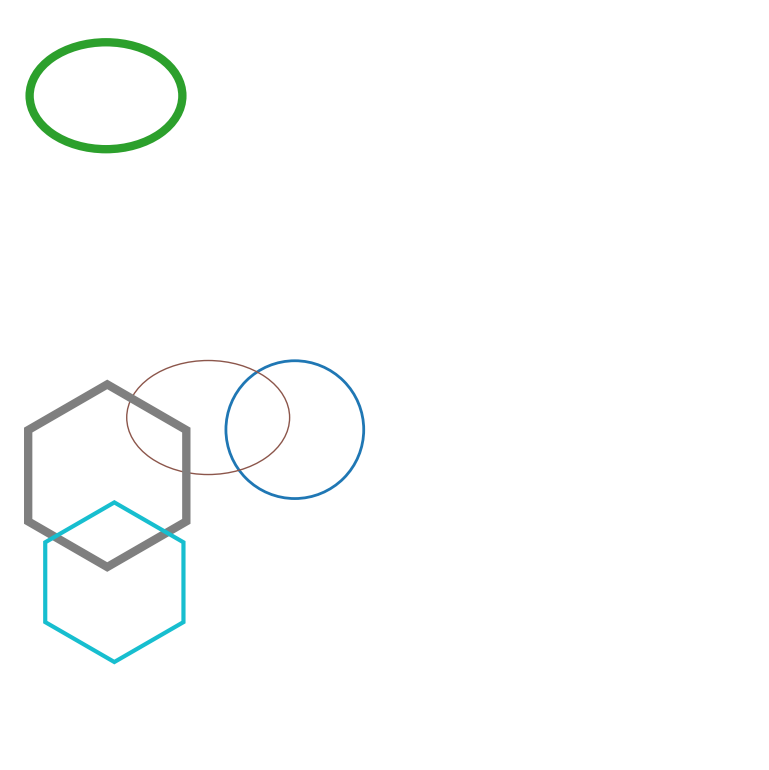[{"shape": "circle", "thickness": 1, "radius": 0.45, "center": [0.383, 0.442]}, {"shape": "oval", "thickness": 3, "radius": 0.5, "center": [0.138, 0.876]}, {"shape": "oval", "thickness": 0.5, "radius": 0.53, "center": [0.27, 0.458]}, {"shape": "hexagon", "thickness": 3, "radius": 0.59, "center": [0.139, 0.382]}, {"shape": "hexagon", "thickness": 1.5, "radius": 0.52, "center": [0.149, 0.244]}]